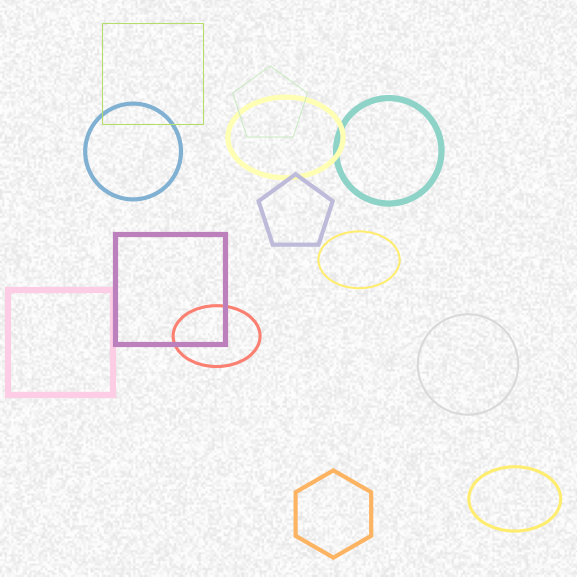[{"shape": "circle", "thickness": 3, "radius": 0.46, "center": [0.673, 0.738]}, {"shape": "oval", "thickness": 2.5, "radius": 0.5, "center": [0.494, 0.761]}, {"shape": "pentagon", "thickness": 2, "radius": 0.34, "center": [0.512, 0.63]}, {"shape": "oval", "thickness": 1.5, "radius": 0.38, "center": [0.375, 0.417]}, {"shape": "circle", "thickness": 2, "radius": 0.41, "center": [0.23, 0.737]}, {"shape": "hexagon", "thickness": 2, "radius": 0.38, "center": [0.577, 0.109]}, {"shape": "square", "thickness": 0.5, "radius": 0.44, "center": [0.263, 0.871]}, {"shape": "square", "thickness": 3, "radius": 0.45, "center": [0.105, 0.406]}, {"shape": "circle", "thickness": 1, "radius": 0.43, "center": [0.81, 0.368]}, {"shape": "square", "thickness": 2.5, "radius": 0.47, "center": [0.294, 0.499]}, {"shape": "pentagon", "thickness": 0.5, "radius": 0.34, "center": [0.468, 0.817]}, {"shape": "oval", "thickness": 1.5, "radius": 0.4, "center": [0.891, 0.135]}, {"shape": "oval", "thickness": 1, "radius": 0.35, "center": [0.622, 0.549]}]